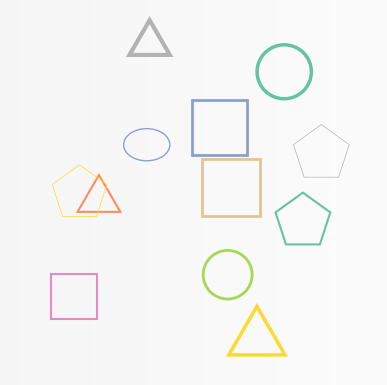[{"shape": "circle", "thickness": 2.5, "radius": 0.35, "center": [0.733, 0.814]}, {"shape": "pentagon", "thickness": 1.5, "radius": 0.37, "center": [0.782, 0.425]}, {"shape": "triangle", "thickness": 1.5, "radius": 0.32, "center": [0.255, 0.482]}, {"shape": "square", "thickness": 2, "radius": 0.36, "center": [0.566, 0.669]}, {"shape": "oval", "thickness": 1, "radius": 0.3, "center": [0.379, 0.624]}, {"shape": "square", "thickness": 1.5, "radius": 0.29, "center": [0.191, 0.229]}, {"shape": "circle", "thickness": 2, "radius": 0.32, "center": [0.588, 0.286]}, {"shape": "triangle", "thickness": 2.5, "radius": 0.42, "center": [0.663, 0.12]}, {"shape": "pentagon", "thickness": 0.5, "radius": 0.37, "center": [0.205, 0.498]}, {"shape": "square", "thickness": 2, "radius": 0.37, "center": [0.595, 0.514]}, {"shape": "triangle", "thickness": 3, "radius": 0.3, "center": [0.386, 0.887]}, {"shape": "pentagon", "thickness": 0.5, "radius": 0.38, "center": [0.829, 0.601]}]